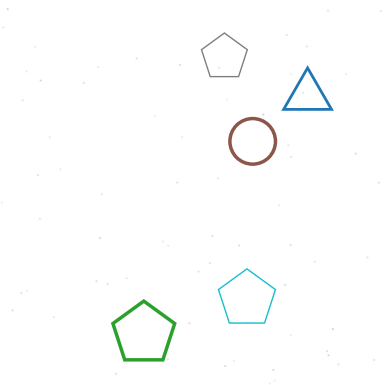[{"shape": "triangle", "thickness": 2, "radius": 0.36, "center": [0.799, 0.752]}, {"shape": "pentagon", "thickness": 2.5, "radius": 0.42, "center": [0.374, 0.134]}, {"shape": "circle", "thickness": 2.5, "radius": 0.3, "center": [0.656, 0.633]}, {"shape": "pentagon", "thickness": 1, "radius": 0.31, "center": [0.583, 0.852]}, {"shape": "pentagon", "thickness": 1, "radius": 0.39, "center": [0.641, 0.224]}]